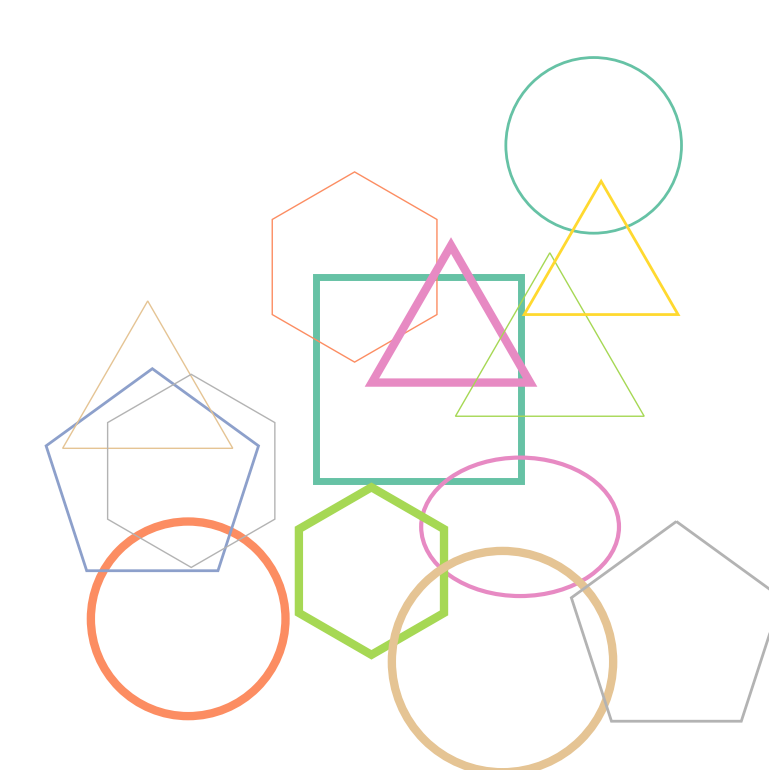[{"shape": "square", "thickness": 2.5, "radius": 0.66, "center": [0.544, 0.508]}, {"shape": "circle", "thickness": 1, "radius": 0.57, "center": [0.771, 0.811]}, {"shape": "hexagon", "thickness": 0.5, "radius": 0.62, "center": [0.461, 0.653]}, {"shape": "circle", "thickness": 3, "radius": 0.63, "center": [0.244, 0.196]}, {"shape": "pentagon", "thickness": 1, "radius": 0.73, "center": [0.198, 0.376]}, {"shape": "oval", "thickness": 1.5, "radius": 0.64, "center": [0.675, 0.316]}, {"shape": "triangle", "thickness": 3, "radius": 0.59, "center": [0.586, 0.562]}, {"shape": "hexagon", "thickness": 3, "radius": 0.54, "center": [0.482, 0.258]}, {"shape": "triangle", "thickness": 0.5, "radius": 0.71, "center": [0.714, 0.53]}, {"shape": "triangle", "thickness": 1, "radius": 0.58, "center": [0.781, 0.649]}, {"shape": "circle", "thickness": 3, "radius": 0.72, "center": [0.653, 0.141]}, {"shape": "triangle", "thickness": 0.5, "radius": 0.64, "center": [0.192, 0.482]}, {"shape": "hexagon", "thickness": 0.5, "radius": 0.63, "center": [0.248, 0.388]}, {"shape": "pentagon", "thickness": 1, "radius": 0.72, "center": [0.878, 0.179]}]